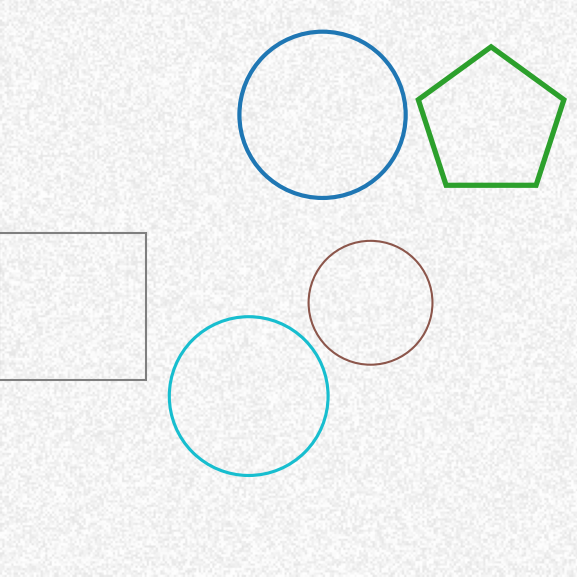[{"shape": "circle", "thickness": 2, "radius": 0.72, "center": [0.559, 0.8]}, {"shape": "pentagon", "thickness": 2.5, "radius": 0.66, "center": [0.85, 0.786]}, {"shape": "circle", "thickness": 1, "radius": 0.54, "center": [0.642, 0.475]}, {"shape": "square", "thickness": 1, "radius": 0.64, "center": [0.126, 0.469]}, {"shape": "circle", "thickness": 1.5, "radius": 0.69, "center": [0.431, 0.313]}]